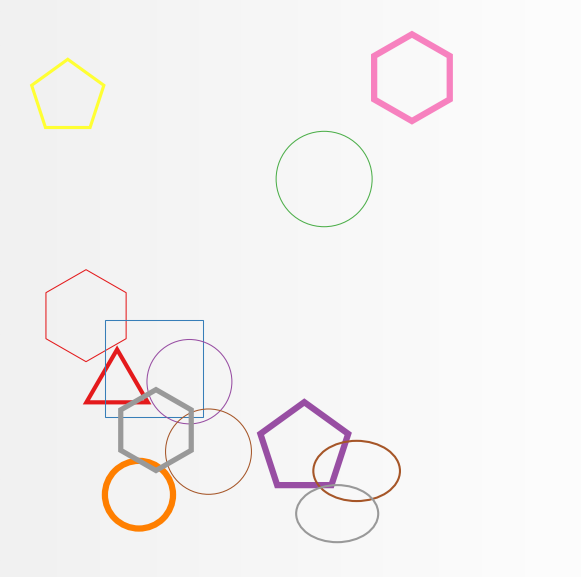[{"shape": "triangle", "thickness": 2, "radius": 0.31, "center": [0.201, 0.333]}, {"shape": "hexagon", "thickness": 0.5, "radius": 0.4, "center": [0.148, 0.453]}, {"shape": "square", "thickness": 0.5, "radius": 0.42, "center": [0.265, 0.361]}, {"shape": "circle", "thickness": 0.5, "radius": 0.41, "center": [0.558, 0.689]}, {"shape": "pentagon", "thickness": 3, "radius": 0.4, "center": [0.524, 0.223]}, {"shape": "circle", "thickness": 0.5, "radius": 0.37, "center": [0.326, 0.338]}, {"shape": "circle", "thickness": 3, "radius": 0.29, "center": [0.239, 0.143]}, {"shape": "pentagon", "thickness": 1.5, "radius": 0.33, "center": [0.117, 0.831]}, {"shape": "oval", "thickness": 1, "radius": 0.37, "center": [0.614, 0.184]}, {"shape": "circle", "thickness": 0.5, "radius": 0.37, "center": [0.359, 0.217]}, {"shape": "hexagon", "thickness": 3, "radius": 0.38, "center": [0.709, 0.865]}, {"shape": "hexagon", "thickness": 2.5, "radius": 0.35, "center": [0.268, 0.254]}, {"shape": "oval", "thickness": 1, "radius": 0.35, "center": [0.58, 0.11]}]